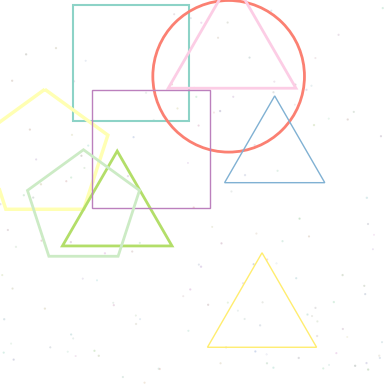[{"shape": "square", "thickness": 1.5, "radius": 0.75, "center": [0.34, 0.836]}, {"shape": "pentagon", "thickness": 2.5, "radius": 0.86, "center": [0.116, 0.596]}, {"shape": "circle", "thickness": 2, "radius": 0.98, "center": [0.594, 0.802]}, {"shape": "triangle", "thickness": 1, "radius": 0.75, "center": [0.713, 0.601]}, {"shape": "triangle", "thickness": 2, "radius": 0.82, "center": [0.304, 0.443]}, {"shape": "triangle", "thickness": 2, "radius": 0.96, "center": [0.603, 0.867]}, {"shape": "square", "thickness": 1, "radius": 0.76, "center": [0.393, 0.613]}, {"shape": "pentagon", "thickness": 2, "radius": 0.76, "center": [0.217, 0.458]}, {"shape": "triangle", "thickness": 1, "radius": 0.82, "center": [0.681, 0.18]}]